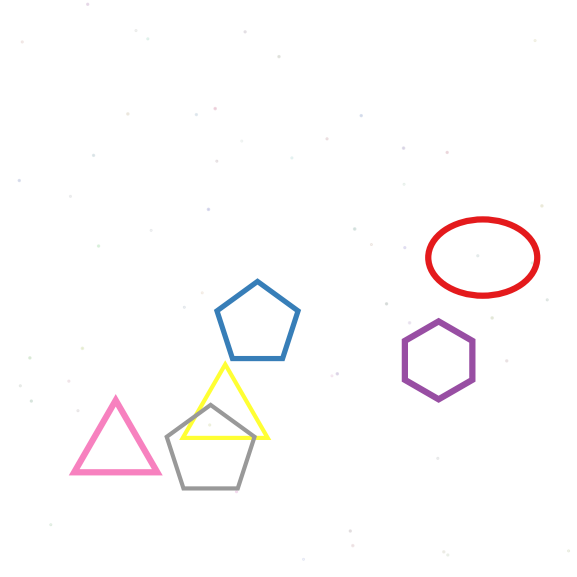[{"shape": "oval", "thickness": 3, "radius": 0.47, "center": [0.836, 0.553]}, {"shape": "pentagon", "thickness": 2.5, "radius": 0.37, "center": [0.446, 0.438]}, {"shape": "hexagon", "thickness": 3, "radius": 0.34, "center": [0.76, 0.375]}, {"shape": "triangle", "thickness": 2, "radius": 0.42, "center": [0.39, 0.283]}, {"shape": "triangle", "thickness": 3, "radius": 0.42, "center": [0.2, 0.223]}, {"shape": "pentagon", "thickness": 2, "radius": 0.4, "center": [0.365, 0.218]}]